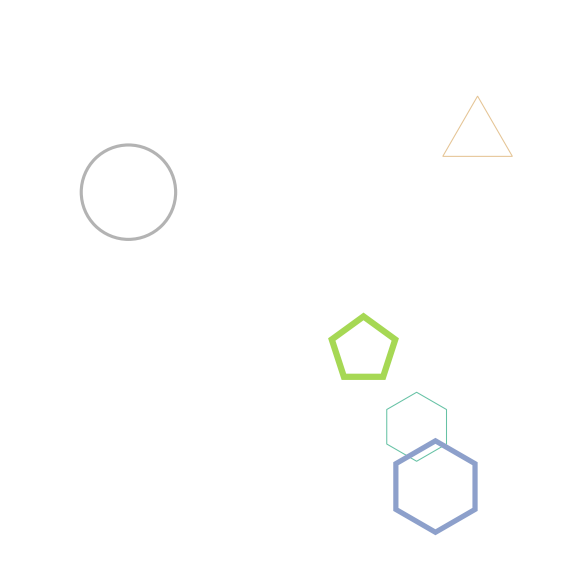[{"shape": "hexagon", "thickness": 0.5, "radius": 0.3, "center": [0.721, 0.26]}, {"shape": "hexagon", "thickness": 2.5, "radius": 0.4, "center": [0.754, 0.157]}, {"shape": "pentagon", "thickness": 3, "radius": 0.29, "center": [0.629, 0.393]}, {"shape": "triangle", "thickness": 0.5, "radius": 0.35, "center": [0.827, 0.763]}, {"shape": "circle", "thickness": 1.5, "radius": 0.41, "center": [0.222, 0.666]}]